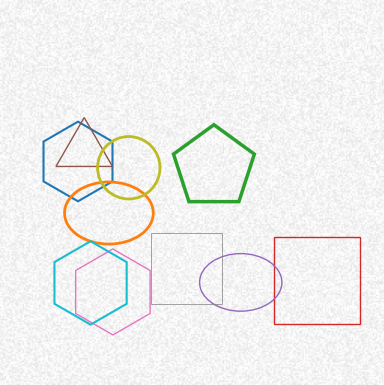[{"shape": "hexagon", "thickness": 1.5, "radius": 0.52, "center": [0.203, 0.581]}, {"shape": "oval", "thickness": 2, "radius": 0.58, "center": [0.283, 0.447]}, {"shape": "pentagon", "thickness": 2.5, "radius": 0.55, "center": [0.556, 0.566]}, {"shape": "square", "thickness": 1, "radius": 0.56, "center": [0.823, 0.271]}, {"shape": "oval", "thickness": 1, "radius": 0.53, "center": [0.625, 0.267]}, {"shape": "triangle", "thickness": 1, "radius": 0.42, "center": [0.219, 0.61]}, {"shape": "hexagon", "thickness": 1, "radius": 0.56, "center": [0.293, 0.242]}, {"shape": "square", "thickness": 0.5, "radius": 0.46, "center": [0.484, 0.303]}, {"shape": "circle", "thickness": 2, "radius": 0.41, "center": [0.335, 0.564]}, {"shape": "hexagon", "thickness": 1.5, "radius": 0.54, "center": [0.235, 0.265]}]